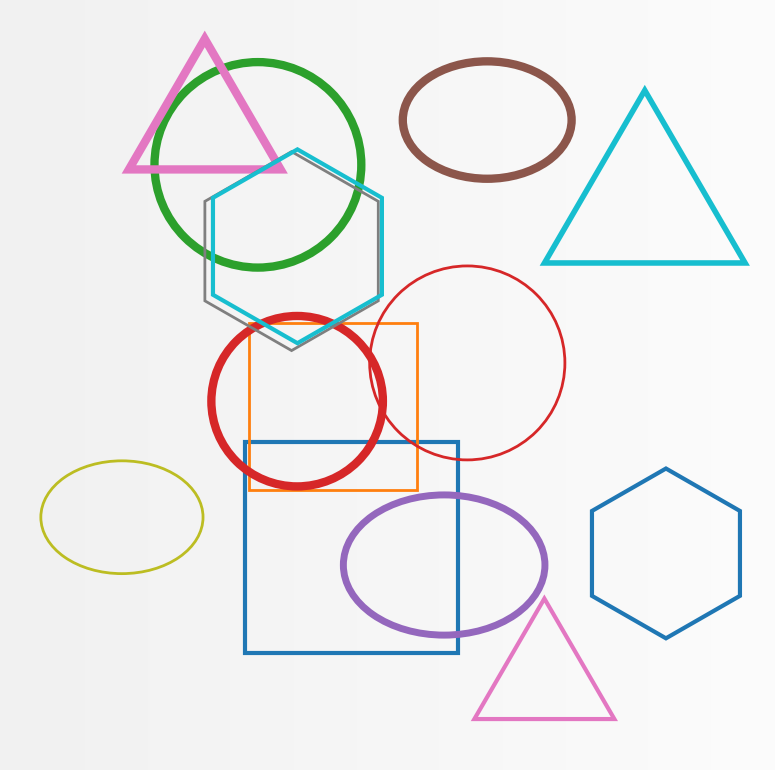[{"shape": "hexagon", "thickness": 1.5, "radius": 0.55, "center": [0.859, 0.281]}, {"shape": "square", "thickness": 1.5, "radius": 0.69, "center": [0.454, 0.289]}, {"shape": "square", "thickness": 1, "radius": 0.54, "center": [0.43, 0.472]}, {"shape": "circle", "thickness": 3, "radius": 0.67, "center": [0.333, 0.786]}, {"shape": "circle", "thickness": 3, "radius": 0.55, "center": [0.383, 0.479]}, {"shape": "circle", "thickness": 1, "radius": 0.63, "center": [0.603, 0.529]}, {"shape": "oval", "thickness": 2.5, "radius": 0.65, "center": [0.573, 0.266]}, {"shape": "oval", "thickness": 3, "radius": 0.54, "center": [0.629, 0.844]}, {"shape": "triangle", "thickness": 1.5, "radius": 0.52, "center": [0.702, 0.118]}, {"shape": "triangle", "thickness": 3, "radius": 0.57, "center": [0.264, 0.836]}, {"shape": "hexagon", "thickness": 1, "radius": 0.65, "center": [0.376, 0.674]}, {"shape": "oval", "thickness": 1, "radius": 0.52, "center": [0.157, 0.328]}, {"shape": "triangle", "thickness": 2, "radius": 0.75, "center": [0.832, 0.733]}, {"shape": "hexagon", "thickness": 1.5, "radius": 0.63, "center": [0.384, 0.68]}]